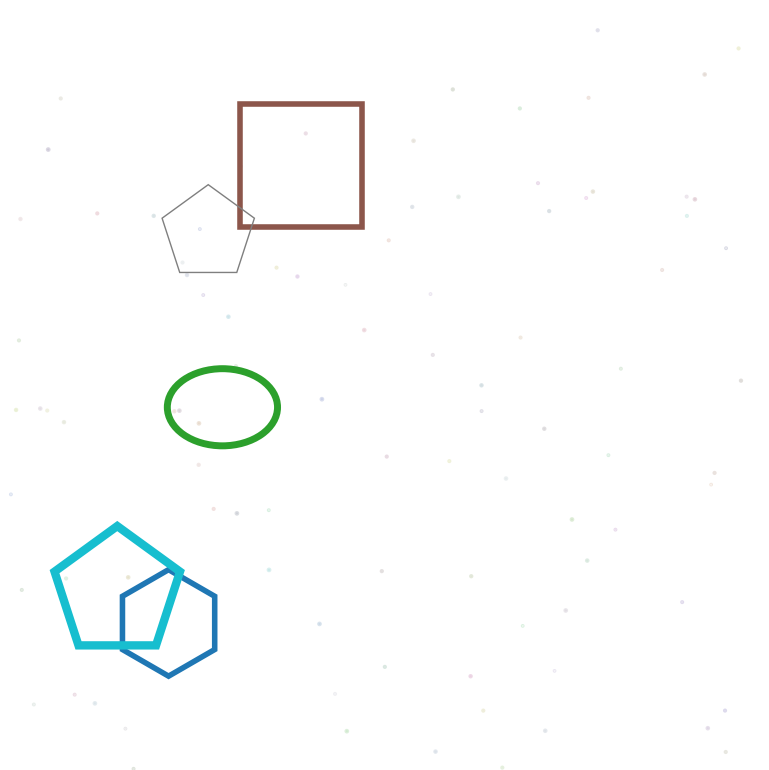[{"shape": "hexagon", "thickness": 2, "radius": 0.35, "center": [0.219, 0.191]}, {"shape": "oval", "thickness": 2.5, "radius": 0.36, "center": [0.289, 0.471]}, {"shape": "square", "thickness": 2, "radius": 0.4, "center": [0.391, 0.785]}, {"shape": "pentagon", "thickness": 0.5, "radius": 0.32, "center": [0.27, 0.697]}, {"shape": "pentagon", "thickness": 3, "radius": 0.43, "center": [0.152, 0.231]}]